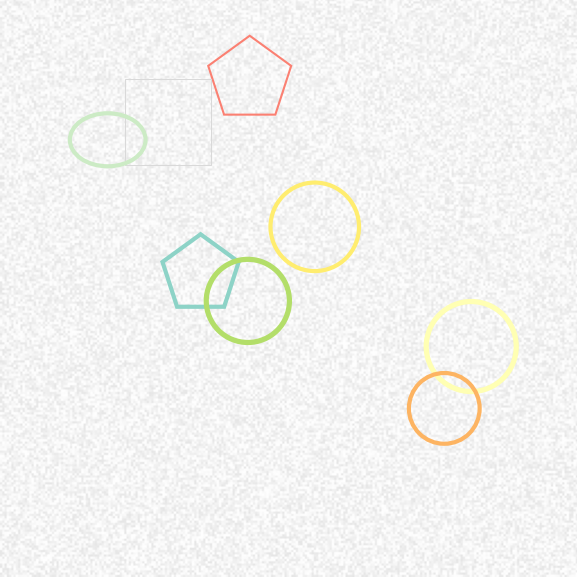[{"shape": "pentagon", "thickness": 2, "radius": 0.35, "center": [0.347, 0.524]}, {"shape": "circle", "thickness": 2.5, "radius": 0.39, "center": [0.816, 0.399]}, {"shape": "pentagon", "thickness": 1, "radius": 0.38, "center": [0.432, 0.862]}, {"shape": "circle", "thickness": 2, "radius": 0.31, "center": [0.769, 0.292]}, {"shape": "circle", "thickness": 2.5, "radius": 0.36, "center": [0.429, 0.478]}, {"shape": "square", "thickness": 0.5, "radius": 0.37, "center": [0.291, 0.788]}, {"shape": "oval", "thickness": 2, "radius": 0.33, "center": [0.187, 0.757]}, {"shape": "circle", "thickness": 2, "radius": 0.38, "center": [0.545, 0.606]}]